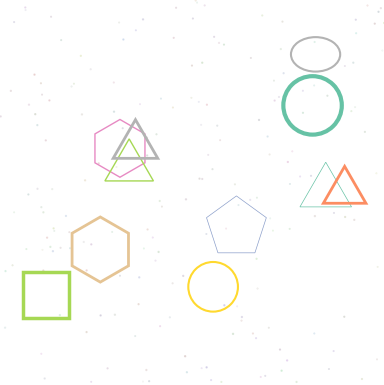[{"shape": "triangle", "thickness": 0.5, "radius": 0.39, "center": [0.846, 0.501]}, {"shape": "circle", "thickness": 3, "radius": 0.38, "center": [0.812, 0.726]}, {"shape": "triangle", "thickness": 2, "radius": 0.32, "center": [0.895, 0.504]}, {"shape": "pentagon", "thickness": 0.5, "radius": 0.41, "center": [0.614, 0.409]}, {"shape": "hexagon", "thickness": 1, "radius": 0.38, "center": [0.312, 0.615]}, {"shape": "square", "thickness": 2.5, "radius": 0.3, "center": [0.12, 0.235]}, {"shape": "triangle", "thickness": 1, "radius": 0.36, "center": [0.335, 0.566]}, {"shape": "circle", "thickness": 1.5, "radius": 0.32, "center": [0.554, 0.255]}, {"shape": "hexagon", "thickness": 2, "radius": 0.42, "center": [0.26, 0.352]}, {"shape": "triangle", "thickness": 2, "radius": 0.33, "center": [0.352, 0.622]}, {"shape": "oval", "thickness": 1.5, "radius": 0.32, "center": [0.82, 0.859]}]